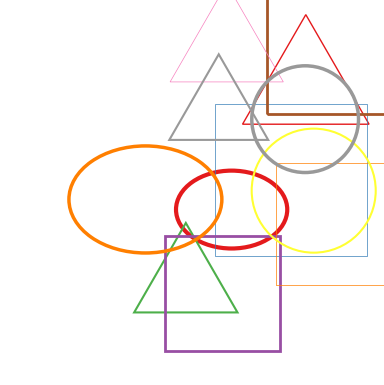[{"shape": "oval", "thickness": 3, "radius": 0.72, "center": [0.602, 0.456]}, {"shape": "triangle", "thickness": 1, "radius": 0.95, "center": [0.794, 0.772]}, {"shape": "square", "thickness": 0.5, "radius": 0.99, "center": [0.756, 0.533]}, {"shape": "triangle", "thickness": 1.5, "radius": 0.77, "center": [0.483, 0.266]}, {"shape": "square", "thickness": 2, "radius": 0.74, "center": [0.579, 0.238]}, {"shape": "oval", "thickness": 2.5, "radius": 0.99, "center": [0.378, 0.482]}, {"shape": "square", "thickness": 0.5, "radius": 0.79, "center": [0.876, 0.419]}, {"shape": "circle", "thickness": 1.5, "radius": 0.81, "center": [0.815, 0.505]}, {"shape": "square", "thickness": 2, "radius": 0.81, "center": [0.856, 0.866]}, {"shape": "triangle", "thickness": 0.5, "radius": 0.85, "center": [0.589, 0.872]}, {"shape": "circle", "thickness": 2.5, "radius": 0.69, "center": [0.793, 0.69]}, {"shape": "triangle", "thickness": 1.5, "radius": 0.74, "center": [0.568, 0.711]}]